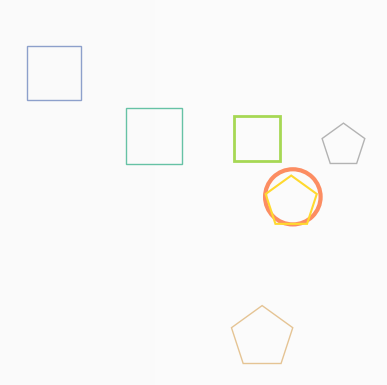[{"shape": "square", "thickness": 1, "radius": 0.36, "center": [0.398, 0.647]}, {"shape": "circle", "thickness": 3, "radius": 0.36, "center": [0.756, 0.489]}, {"shape": "square", "thickness": 1, "radius": 0.35, "center": [0.138, 0.81]}, {"shape": "square", "thickness": 2, "radius": 0.29, "center": [0.663, 0.641]}, {"shape": "pentagon", "thickness": 1.5, "radius": 0.35, "center": [0.752, 0.475]}, {"shape": "pentagon", "thickness": 1, "radius": 0.42, "center": [0.676, 0.123]}, {"shape": "pentagon", "thickness": 1, "radius": 0.29, "center": [0.886, 0.622]}]